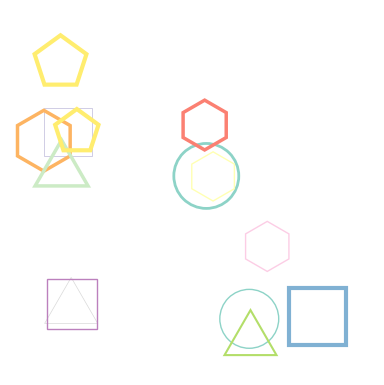[{"shape": "circle", "thickness": 2, "radius": 0.42, "center": [0.536, 0.543]}, {"shape": "circle", "thickness": 1, "radius": 0.38, "center": [0.647, 0.172]}, {"shape": "hexagon", "thickness": 1, "radius": 0.32, "center": [0.553, 0.542]}, {"shape": "square", "thickness": 0.5, "radius": 0.31, "center": [0.177, 0.658]}, {"shape": "hexagon", "thickness": 2.5, "radius": 0.32, "center": [0.532, 0.675]}, {"shape": "square", "thickness": 3, "radius": 0.37, "center": [0.824, 0.177]}, {"shape": "hexagon", "thickness": 2.5, "radius": 0.39, "center": [0.114, 0.634]}, {"shape": "triangle", "thickness": 1.5, "radius": 0.39, "center": [0.651, 0.117]}, {"shape": "hexagon", "thickness": 1, "radius": 0.32, "center": [0.694, 0.36]}, {"shape": "triangle", "thickness": 0.5, "radius": 0.4, "center": [0.185, 0.2]}, {"shape": "square", "thickness": 1, "radius": 0.32, "center": [0.188, 0.21]}, {"shape": "triangle", "thickness": 2.5, "radius": 0.4, "center": [0.16, 0.557]}, {"shape": "pentagon", "thickness": 3, "radius": 0.3, "center": [0.2, 0.658]}, {"shape": "pentagon", "thickness": 3, "radius": 0.35, "center": [0.157, 0.837]}]